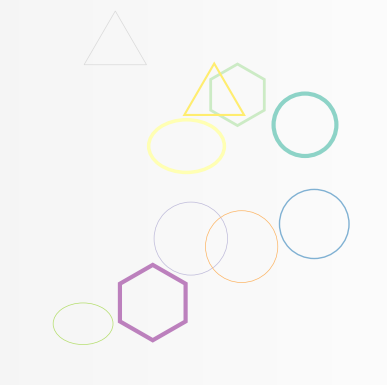[{"shape": "circle", "thickness": 3, "radius": 0.41, "center": [0.787, 0.676]}, {"shape": "oval", "thickness": 2.5, "radius": 0.49, "center": [0.481, 0.621]}, {"shape": "circle", "thickness": 0.5, "radius": 0.47, "center": [0.492, 0.38]}, {"shape": "circle", "thickness": 1, "radius": 0.45, "center": [0.811, 0.418]}, {"shape": "circle", "thickness": 0.5, "radius": 0.47, "center": [0.624, 0.359]}, {"shape": "oval", "thickness": 0.5, "radius": 0.39, "center": [0.214, 0.159]}, {"shape": "triangle", "thickness": 0.5, "radius": 0.47, "center": [0.298, 0.878]}, {"shape": "hexagon", "thickness": 3, "radius": 0.49, "center": [0.394, 0.214]}, {"shape": "hexagon", "thickness": 2, "radius": 0.4, "center": [0.613, 0.754]}, {"shape": "triangle", "thickness": 1.5, "radius": 0.45, "center": [0.553, 0.746]}]